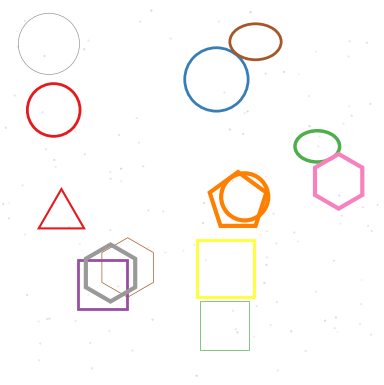[{"shape": "triangle", "thickness": 1.5, "radius": 0.34, "center": [0.16, 0.441]}, {"shape": "circle", "thickness": 2, "radius": 0.34, "center": [0.139, 0.714]}, {"shape": "circle", "thickness": 2, "radius": 0.41, "center": [0.562, 0.794]}, {"shape": "square", "thickness": 0.5, "radius": 0.32, "center": [0.583, 0.154]}, {"shape": "oval", "thickness": 2.5, "radius": 0.29, "center": [0.824, 0.62]}, {"shape": "square", "thickness": 2, "radius": 0.32, "center": [0.267, 0.26]}, {"shape": "circle", "thickness": 3, "radius": 0.31, "center": [0.636, 0.489]}, {"shape": "pentagon", "thickness": 3, "radius": 0.39, "center": [0.618, 0.476]}, {"shape": "square", "thickness": 2, "radius": 0.37, "center": [0.585, 0.303]}, {"shape": "oval", "thickness": 2, "radius": 0.33, "center": [0.664, 0.891]}, {"shape": "hexagon", "thickness": 0.5, "radius": 0.39, "center": [0.332, 0.305]}, {"shape": "hexagon", "thickness": 3, "radius": 0.35, "center": [0.88, 0.529]}, {"shape": "circle", "thickness": 0.5, "radius": 0.4, "center": [0.127, 0.886]}, {"shape": "hexagon", "thickness": 3, "radius": 0.37, "center": [0.287, 0.291]}]